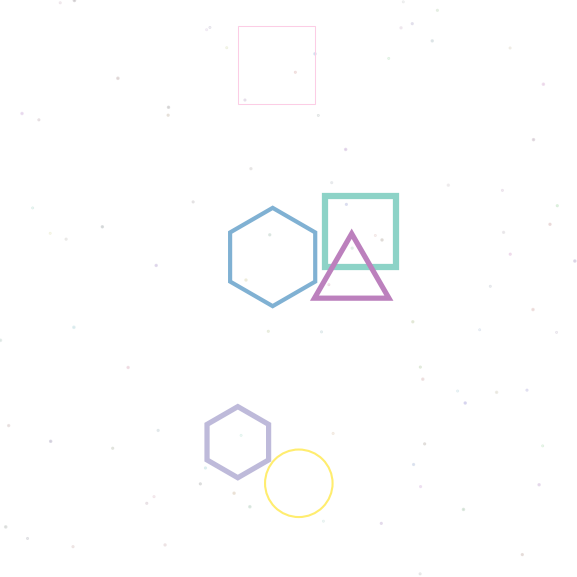[{"shape": "square", "thickness": 3, "radius": 0.31, "center": [0.625, 0.598]}, {"shape": "hexagon", "thickness": 2.5, "radius": 0.31, "center": [0.412, 0.233]}, {"shape": "hexagon", "thickness": 2, "radius": 0.43, "center": [0.472, 0.554]}, {"shape": "square", "thickness": 0.5, "radius": 0.34, "center": [0.479, 0.887]}, {"shape": "triangle", "thickness": 2.5, "radius": 0.37, "center": [0.609, 0.52]}, {"shape": "circle", "thickness": 1, "radius": 0.29, "center": [0.517, 0.162]}]